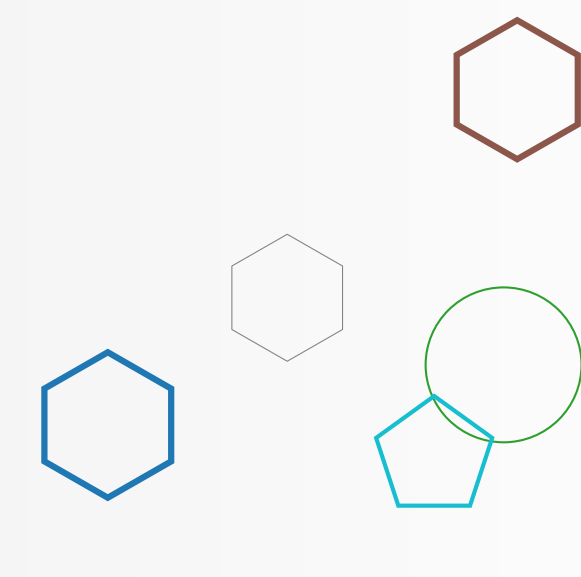[{"shape": "hexagon", "thickness": 3, "radius": 0.63, "center": [0.185, 0.263]}, {"shape": "circle", "thickness": 1, "radius": 0.67, "center": [0.866, 0.367]}, {"shape": "hexagon", "thickness": 3, "radius": 0.6, "center": [0.89, 0.844]}, {"shape": "hexagon", "thickness": 0.5, "radius": 0.55, "center": [0.494, 0.484]}, {"shape": "pentagon", "thickness": 2, "radius": 0.52, "center": [0.747, 0.208]}]